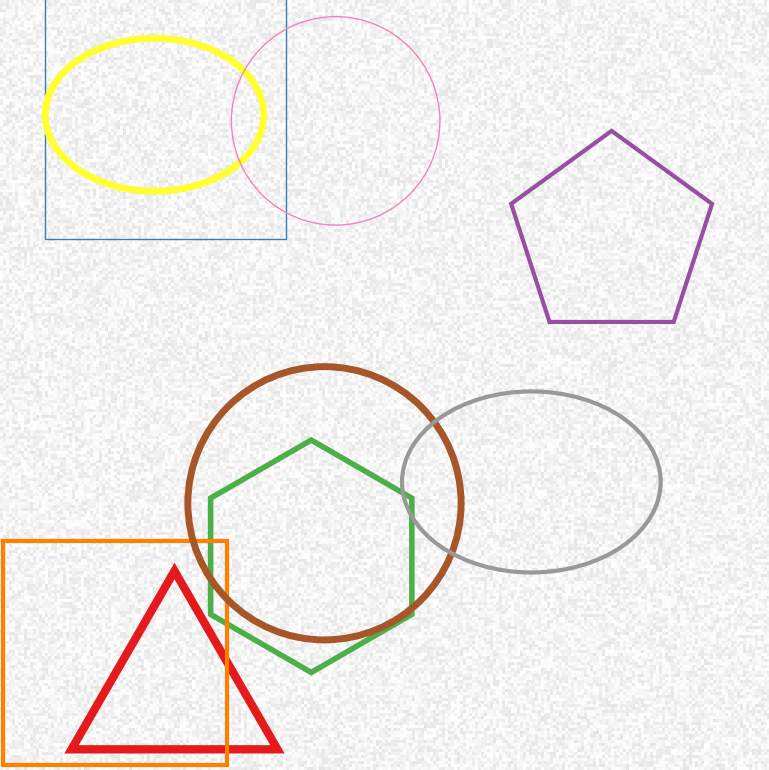[{"shape": "triangle", "thickness": 3, "radius": 0.77, "center": [0.227, 0.104]}, {"shape": "square", "thickness": 0.5, "radius": 0.78, "center": [0.215, 0.846]}, {"shape": "hexagon", "thickness": 2, "radius": 0.75, "center": [0.404, 0.278]}, {"shape": "pentagon", "thickness": 1.5, "radius": 0.69, "center": [0.794, 0.693]}, {"shape": "square", "thickness": 1.5, "radius": 0.73, "center": [0.149, 0.152]}, {"shape": "oval", "thickness": 2.5, "radius": 0.71, "center": [0.201, 0.851]}, {"shape": "circle", "thickness": 2.5, "radius": 0.89, "center": [0.421, 0.346]}, {"shape": "circle", "thickness": 0.5, "radius": 0.68, "center": [0.436, 0.843]}, {"shape": "oval", "thickness": 1.5, "radius": 0.84, "center": [0.69, 0.374]}]